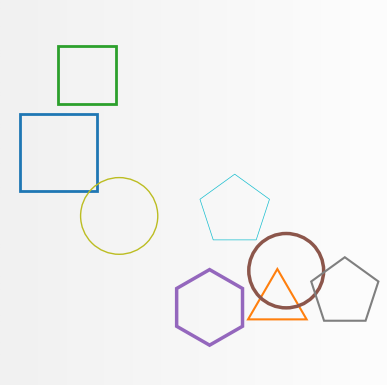[{"shape": "square", "thickness": 2, "radius": 0.5, "center": [0.151, 0.604]}, {"shape": "triangle", "thickness": 1.5, "radius": 0.44, "center": [0.716, 0.214]}, {"shape": "square", "thickness": 2, "radius": 0.37, "center": [0.225, 0.805]}, {"shape": "hexagon", "thickness": 2.5, "radius": 0.49, "center": [0.541, 0.202]}, {"shape": "circle", "thickness": 2.5, "radius": 0.48, "center": [0.739, 0.297]}, {"shape": "pentagon", "thickness": 1.5, "radius": 0.46, "center": [0.89, 0.241]}, {"shape": "circle", "thickness": 1, "radius": 0.5, "center": [0.308, 0.439]}, {"shape": "pentagon", "thickness": 0.5, "radius": 0.47, "center": [0.606, 0.453]}]